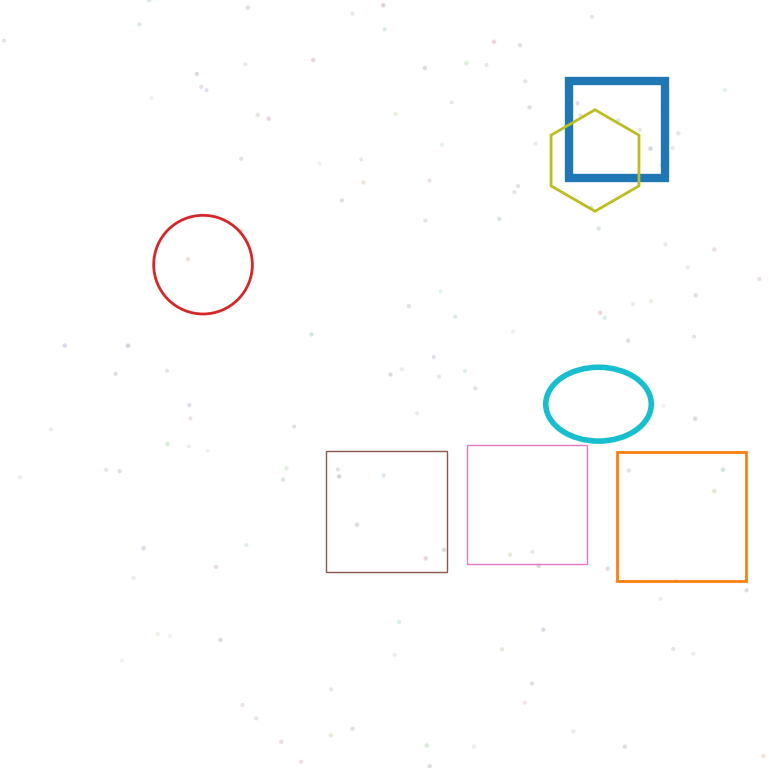[{"shape": "square", "thickness": 3, "radius": 0.31, "center": [0.802, 0.832]}, {"shape": "square", "thickness": 1, "radius": 0.42, "center": [0.885, 0.329]}, {"shape": "circle", "thickness": 1, "radius": 0.32, "center": [0.264, 0.656]}, {"shape": "square", "thickness": 0.5, "radius": 0.39, "center": [0.502, 0.336]}, {"shape": "square", "thickness": 0.5, "radius": 0.39, "center": [0.684, 0.345]}, {"shape": "hexagon", "thickness": 1, "radius": 0.33, "center": [0.773, 0.792]}, {"shape": "oval", "thickness": 2, "radius": 0.34, "center": [0.777, 0.475]}]